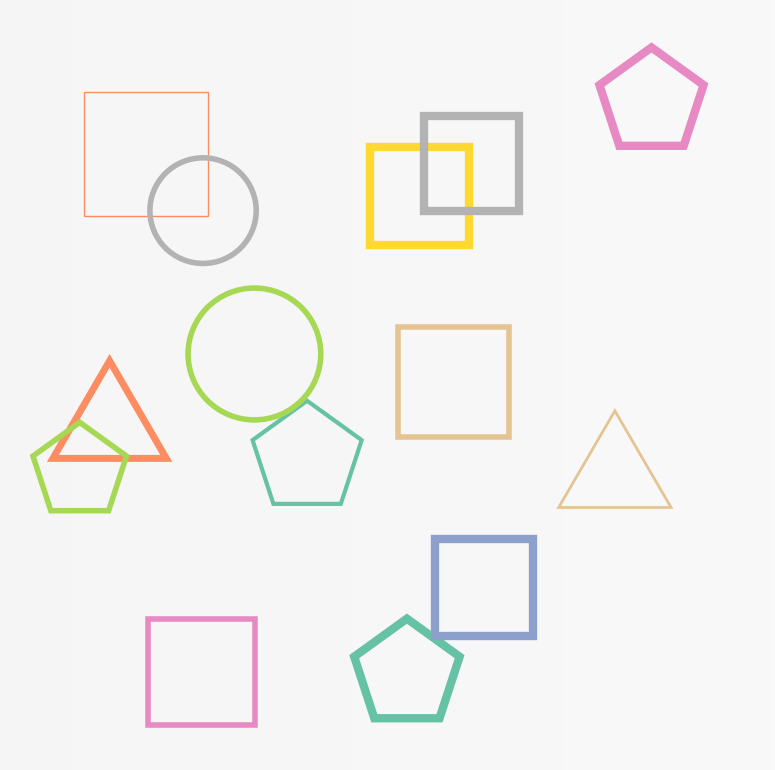[{"shape": "pentagon", "thickness": 3, "radius": 0.36, "center": [0.525, 0.125]}, {"shape": "pentagon", "thickness": 1.5, "radius": 0.37, "center": [0.396, 0.406]}, {"shape": "square", "thickness": 0.5, "radius": 0.4, "center": [0.188, 0.799]}, {"shape": "triangle", "thickness": 2.5, "radius": 0.42, "center": [0.141, 0.447]}, {"shape": "square", "thickness": 3, "radius": 0.32, "center": [0.625, 0.237]}, {"shape": "pentagon", "thickness": 3, "radius": 0.35, "center": [0.841, 0.868]}, {"shape": "square", "thickness": 2, "radius": 0.35, "center": [0.26, 0.128]}, {"shape": "pentagon", "thickness": 2, "radius": 0.32, "center": [0.103, 0.388]}, {"shape": "circle", "thickness": 2, "radius": 0.43, "center": [0.328, 0.54]}, {"shape": "square", "thickness": 3, "radius": 0.32, "center": [0.542, 0.745]}, {"shape": "triangle", "thickness": 1, "radius": 0.42, "center": [0.793, 0.383]}, {"shape": "square", "thickness": 2, "radius": 0.36, "center": [0.585, 0.504]}, {"shape": "circle", "thickness": 2, "radius": 0.34, "center": [0.262, 0.726]}, {"shape": "square", "thickness": 3, "radius": 0.31, "center": [0.608, 0.788]}]